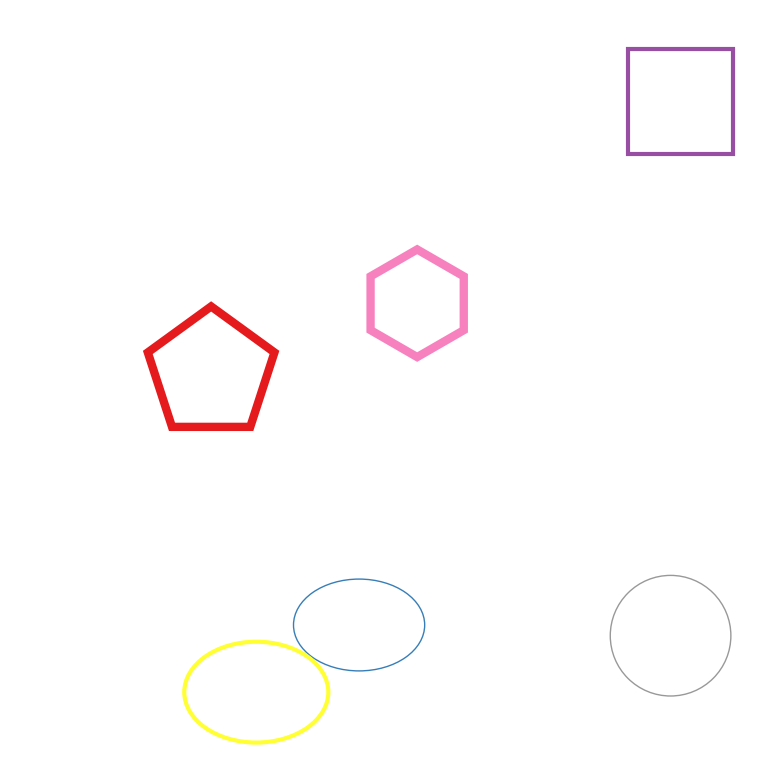[{"shape": "pentagon", "thickness": 3, "radius": 0.43, "center": [0.274, 0.516]}, {"shape": "oval", "thickness": 0.5, "radius": 0.43, "center": [0.466, 0.188]}, {"shape": "square", "thickness": 1.5, "radius": 0.34, "center": [0.884, 0.869]}, {"shape": "oval", "thickness": 1.5, "radius": 0.47, "center": [0.333, 0.101]}, {"shape": "hexagon", "thickness": 3, "radius": 0.35, "center": [0.542, 0.606]}, {"shape": "circle", "thickness": 0.5, "radius": 0.39, "center": [0.871, 0.174]}]